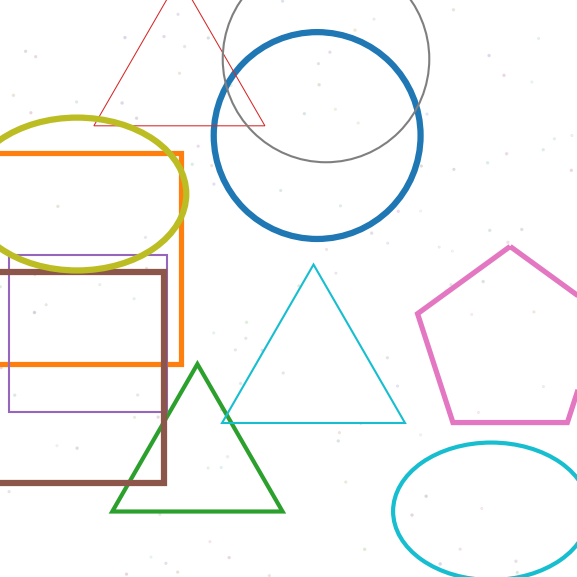[{"shape": "circle", "thickness": 3, "radius": 0.9, "center": [0.549, 0.764]}, {"shape": "square", "thickness": 2.5, "radius": 0.91, "center": [0.13, 0.552]}, {"shape": "triangle", "thickness": 2, "radius": 0.85, "center": [0.342, 0.199]}, {"shape": "triangle", "thickness": 0.5, "radius": 0.85, "center": [0.311, 0.867]}, {"shape": "square", "thickness": 1, "radius": 0.68, "center": [0.152, 0.422]}, {"shape": "square", "thickness": 3, "radius": 0.92, "center": [0.101, 0.346]}, {"shape": "pentagon", "thickness": 2.5, "radius": 0.84, "center": [0.883, 0.404]}, {"shape": "circle", "thickness": 1, "radius": 0.89, "center": [0.565, 0.897]}, {"shape": "oval", "thickness": 3, "radius": 0.95, "center": [0.133, 0.663]}, {"shape": "oval", "thickness": 2, "radius": 0.85, "center": [0.851, 0.114]}, {"shape": "triangle", "thickness": 1, "radius": 0.91, "center": [0.543, 0.358]}]